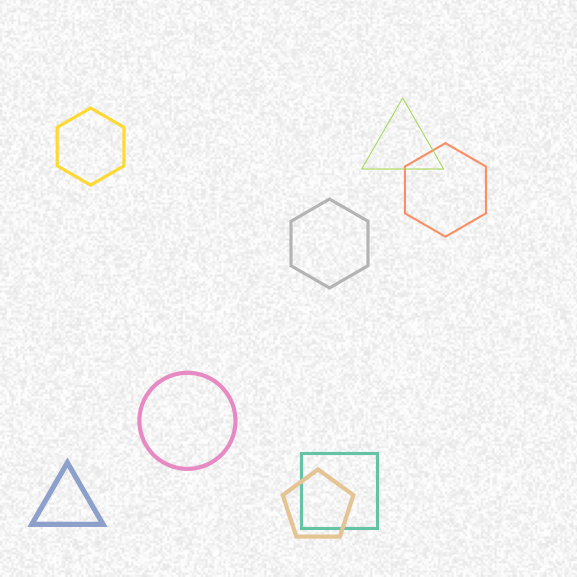[{"shape": "square", "thickness": 1.5, "radius": 0.33, "center": [0.587, 0.15]}, {"shape": "hexagon", "thickness": 1, "radius": 0.41, "center": [0.771, 0.67]}, {"shape": "triangle", "thickness": 2.5, "radius": 0.36, "center": [0.117, 0.127]}, {"shape": "circle", "thickness": 2, "radius": 0.42, "center": [0.325, 0.27]}, {"shape": "triangle", "thickness": 0.5, "radius": 0.41, "center": [0.697, 0.747]}, {"shape": "hexagon", "thickness": 1.5, "radius": 0.33, "center": [0.157, 0.745]}, {"shape": "pentagon", "thickness": 2, "radius": 0.32, "center": [0.551, 0.122]}, {"shape": "hexagon", "thickness": 1.5, "radius": 0.38, "center": [0.571, 0.577]}]